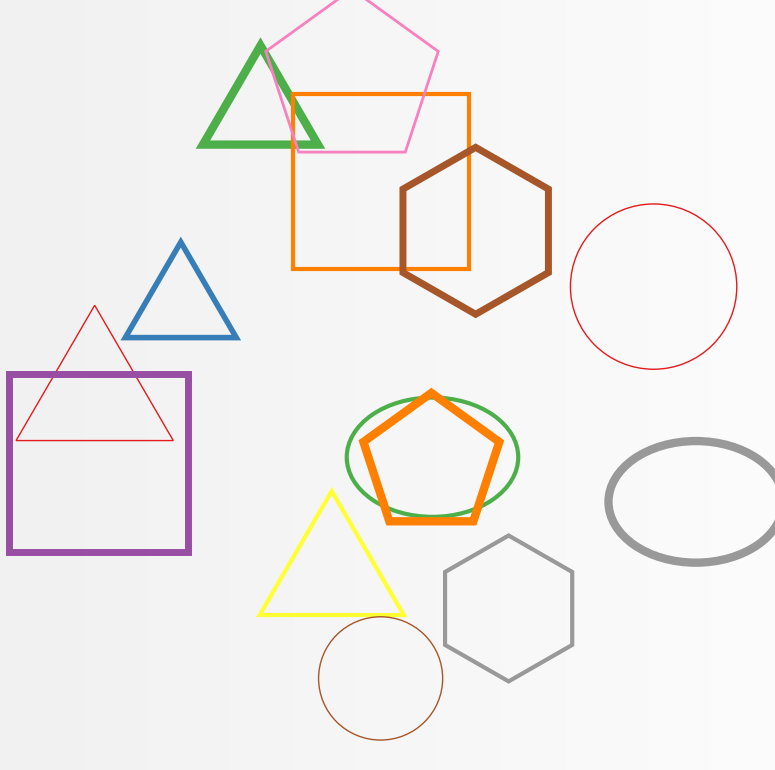[{"shape": "triangle", "thickness": 0.5, "radius": 0.59, "center": [0.122, 0.486]}, {"shape": "circle", "thickness": 0.5, "radius": 0.54, "center": [0.843, 0.628]}, {"shape": "triangle", "thickness": 2, "radius": 0.41, "center": [0.233, 0.603]}, {"shape": "triangle", "thickness": 3, "radius": 0.43, "center": [0.336, 0.855]}, {"shape": "oval", "thickness": 1.5, "radius": 0.55, "center": [0.558, 0.406]}, {"shape": "square", "thickness": 2.5, "radius": 0.58, "center": [0.127, 0.399]}, {"shape": "square", "thickness": 1.5, "radius": 0.57, "center": [0.492, 0.764]}, {"shape": "pentagon", "thickness": 3, "radius": 0.46, "center": [0.557, 0.398]}, {"shape": "triangle", "thickness": 1.5, "radius": 0.54, "center": [0.428, 0.255]}, {"shape": "circle", "thickness": 0.5, "radius": 0.4, "center": [0.491, 0.119]}, {"shape": "hexagon", "thickness": 2.5, "radius": 0.54, "center": [0.614, 0.7]}, {"shape": "pentagon", "thickness": 1, "radius": 0.58, "center": [0.454, 0.897]}, {"shape": "oval", "thickness": 3, "radius": 0.56, "center": [0.898, 0.348]}, {"shape": "hexagon", "thickness": 1.5, "radius": 0.47, "center": [0.656, 0.21]}]